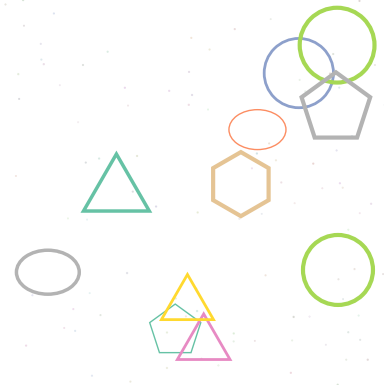[{"shape": "triangle", "thickness": 2.5, "radius": 0.49, "center": [0.302, 0.501]}, {"shape": "pentagon", "thickness": 1, "radius": 0.35, "center": [0.455, 0.14]}, {"shape": "oval", "thickness": 1, "radius": 0.37, "center": [0.669, 0.663]}, {"shape": "circle", "thickness": 2, "radius": 0.45, "center": [0.776, 0.81]}, {"shape": "triangle", "thickness": 2, "radius": 0.39, "center": [0.529, 0.106]}, {"shape": "circle", "thickness": 3, "radius": 0.49, "center": [0.876, 0.883]}, {"shape": "circle", "thickness": 3, "radius": 0.45, "center": [0.878, 0.299]}, {"shape": "triangle", "thickness": 2, "radius": 0.39, "center": [0.487, 0.209]}, {"shape": "hexagon", "thickness": 3, "radius": 0.42, "center": [0.626, 0.522]}, {"shape": "pentagon", "thickness": 3, "radius": 0.47, "center": [0.872, 0.719]}, {"shape": "oval", "thickness": 2.5, "radius": 0.41, "center": [0.124, 0.293]}]